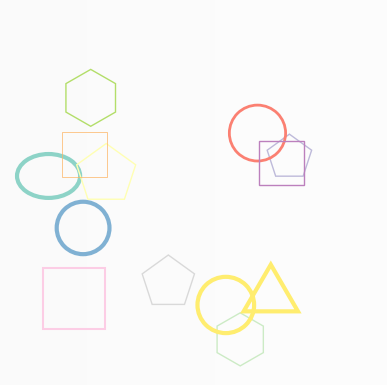[{"shape": "oval", "thickness": 3, "radius": 0.41, "center": [0.125, 0.543]}, {"shape": "pentagon", "thickness": 1, "radius": 0.4, "center": [0.274, 0.547]}, {"shape": "pentagon", "thickness": 1, "radius": 0.3, "center": [0.747, 0.591]}, {"shape": "circle", "thickness": 2, "radius": 0.36, "center": [0.664, 0.654]}, {"shape": "circle", "thickness": 3, "radius": 0.34, "center": [0.214, 0.408]}, {"shape": "square", "thickness": 0.5, "radius": 0.29, "center": [0.219, 0.598]}, {"shape": "hexagon", "thickness": 1, "radius": 0.37, "center": [0.234, 0.746]}, {"shape": "square", "thickness": 1.5, "radius": 0.4, "center": [0.19, 0.224]}, {"shape": "pentagon", "thickness": 1, "radius": 0.35, "center": [0.434, 0.267]}, {"shape": "square", "thickness": 1, "radius": 0.29, "center": [0.727, 0.577]}, {"shape": "hexagon", "thickness": 1, "radius": 0.34, "center": [0.62, 0.119]}, {"shape": "circle", "thickness": 3, "radius": 0.37, "center": [0.583, 0.208]}, {"shape": "triangle", "thickness": 3, "radius": 0.4, "center": [0.699, 0.232]}]